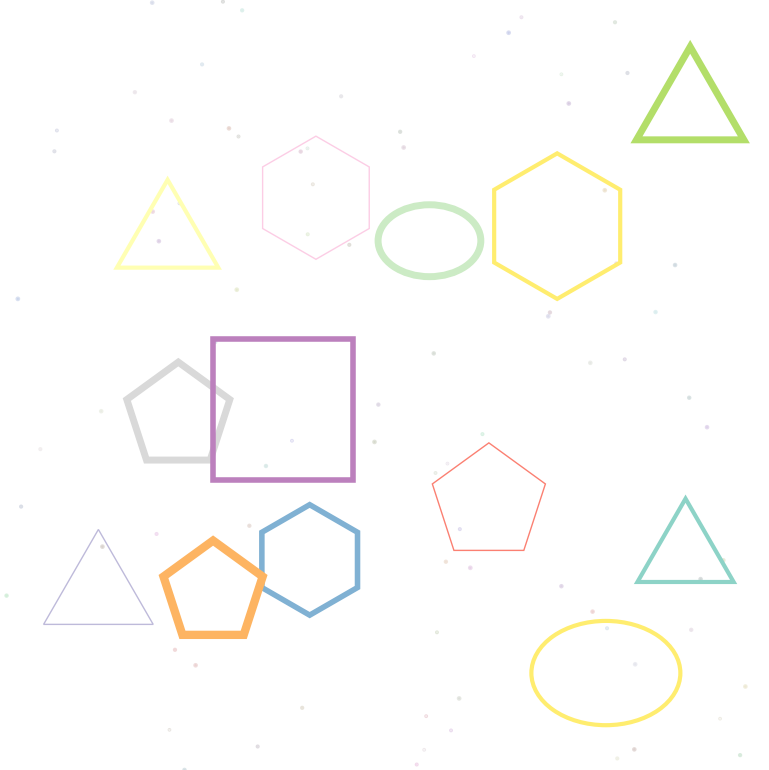[{"shape": "triangle", "thickness": 1.5, "radius": 0.36, "center": [0.89, 0.28]}, {"shape": "triangle", "thickness": 1.5, "radius": 0.38, "center": [0.218, 0.69]}, {"shape": "triangle", "thickness": 0.5, "radius": 0.41, "center": [0.128, 0.23]}, {"shape": "pentagon", "thickness": 0.5, "radius": 0.39, "center": [0.635, 0.348]}, {"shape": "hexagon", "thickness": 2, "radius": 0.36, "center": [0.402, 0.273]}, {"shape": "pentagon", "thickness": 3, "radius": 0.34, "center": [0.277, 0.23]}, {"shape": "triangle", "thickness": 2.5, "radius": 0.4, "center": [0.896, 0.859]}, {"shape": "hexagon", "thickness": 0.5, "radius": 0.4, "center": [0.41, 0.743]}, {"shape": "pentagon", "thickness": 2.5, "radius": 0.35, "center": [0.232, 0.459]}, {"shape": "square", "thickness": 2, "radius": 0.46, "center": [0.368, 0.468]}, {"shape": "oval", "thickness": 2.5, "radius": 0.33, "center": [0.558, 0.687]}, {"shape": "hexagon", "thickness": 1.5, "radius": 0.47, "center": [0.724, 0.706]}, {"shape": "oval", "thickness": 1.5, "radius": 0.48, "center": [0.787, 0.126]}]